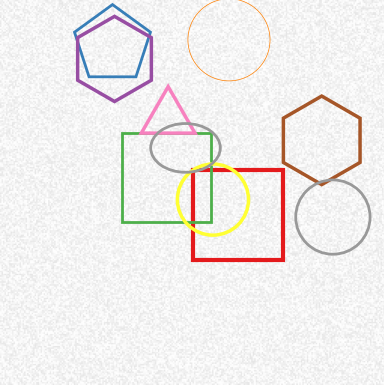[{"shape": "square", "thickness": 3, "radius": 0.58, "center": [0.619, 0.442]}, {"shape": "pentagon", "thickness": 2, "radius": 0.52, "center": [0.292, 0.884]}, {"shape": "square", "thickness": 2, "radius": 0.58, "center": [0.433, 0.538]}, {"shape": "hexagon", "thickness": 2.5, "radius": 0.55, "center": [0.297, 0.847]}, {"shape": "circle", "thickness": 0.5, "radius": 0.53, "center": [0.595, 0.897]}, {"shape": "circle", "thickness": 2.5, "radius": 0.46, "center": [0.553, 0.482]}, {"shape": "hexagon", "thickness": 2.5, "radius": 0.57, "center": [0.836, 0.636]}, {"shape": "triangle", "thickness": 2.5, "radius": 0.4, "center": [0.437, 0.694]}, {"shape": "oval", "thickness": 2, "radius": 0.45, "center": [0.482, 0.616]}, {"shape": "circle", "thickness": 2, "radius": 0.48, "center": [0.865, 0.436]}]